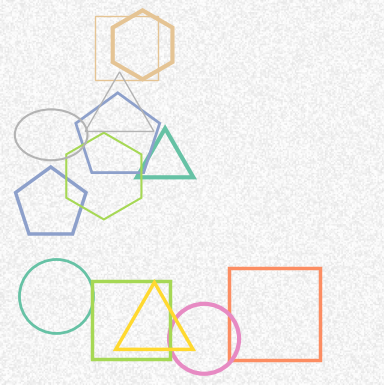[{"shape": "triangle", "thickness": 3, "radius": 0.42, "center": [0.429, 0.582]}, {"shape": "circle", "thickness": 2, "radius": 0.48, "center": [0.147, 0.23]}, {"shape": "square", "thickness": 2.5, "radius": 0.59, "center": [0.713, 0.184]}, {"shape": "pentagon", "thickness": 2, "radius": 0.57, "center": [0.306, 0.644]}, {"shape": "pentagon", "thickness": 2.5, "radius": 0.48, "center": [0.132, 0.47]}, {"shape": "circle", "thickness": 3, "radius": 0.45, "center": [0.53, 0.12]}, {"shape": "square", "thickness": 2.5, "radius": 0.51, "center": [0.339, 0.169]}, {"shape": "hexagon", "thickness": 1.5, "radius": 0.56, "center": [0.27, 0.543]}, {"shape": "triangle", "thickness": 2.5, "radius": 0.58, "center": [0.401, 0.15]}, {"shape": "square", "thickness": 1, "radius": 0.41, "center": [0.328, 0.876]}, {"shape": "hexagon", "thickness": 3, "radius": 0.45, "center": [0.37, 0.884]}, {"shape": "oval", "thickness": 1.5, "radius": 0.47, "center": [0.133, 0.65]}, {"shape": "triangle", "thickness": 1, "radius": 0.52, "center": [0.311, 0.71]}]